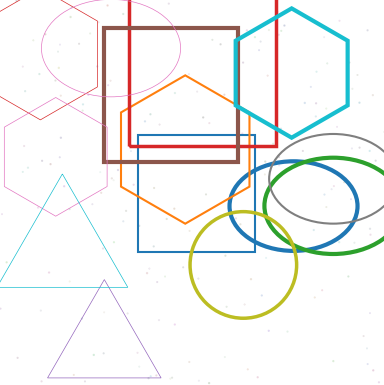[{"shape": "square", "thickness": 1.5, "radius": 0.76, "center": [0.511, 0.497]}, {"shape": "oval", "thickness": 3, "radius": 0.83, "center": [0.762, 0.465]}, {"shape": "hexagon", "thickness": 1.5, "radius": 0.96, "center": [0.481, 0.612]}, {"shape": "oval", "thickness": 3, "radius": 0.89, "center": [0.865, 0.465]}, {"shape": "square", "thickness": 2.5, "radius": 0.95, "center": [0.526, 0.812]}, {"shape": "hexagon", "thickness": 0.5, "radius": 0.86, "center": [0.105, 0.86]}, {"shape": "triangle", "thickness": 0.5, "radius": 0.85, "center": [0.271, 0.104]}, {"shape": "square", "thickness": 3, "radius": 0.87, "center": [0.445, 0.753]}, {"shape": "oval", "thickness": 0.5, "radius": 0.9, "center": [0.288, 0.875]}, {"shape": "hexagon", "thickness": 0.5, "radius": 0.77, "center": [0.145, 0.593]}, {"shape": "oval", "thickness": 1.5, "radius": 0.83, "center": [0.865, 0.536]}, {"shape": "circle", "thickness": 2.5, "radius": 0.69, "center": [0.632, 0.312]}, {"shape": "triangle", "thickness": 0.5, "radius": 0.98, "center": [0.162, 0.352]}, {"shape": "hexagon", "thickness": 3, "radius": 0.84, "center": [0.758, 0.81]}]